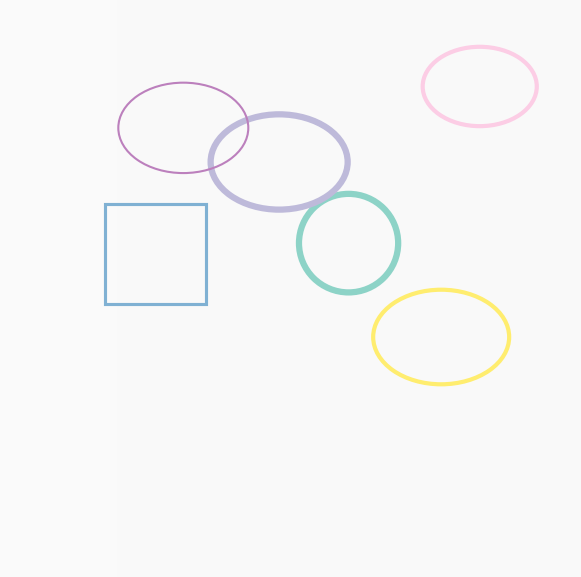[{"shape": "circle", "thickness": 3, "radius": 0.43, "center": [0.6, 0.578]}, {"shape": "oval", "thickness": 3, "radius": 0.59, "center": [0.48, 0.719]}, {"shape": "square", "thickness": 1.5, "radius": 0.43, "center": [0.268, 0.559]}, {"shape": "oval", "thickness": 2, "radius": 0.49, "center": [0.825, 0.849]}, {"shape": "oval", "thickness": 1, "radius": 0.56, "center": [0.315, 0.778]}, {"shape": "oval", "thickness": 2, "radius": 0.58, "center": [0.759, 0.416]}]